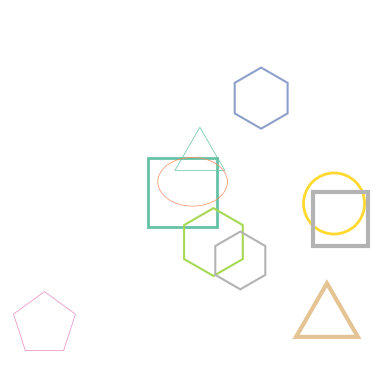[{"shape": "square", "thickness": 2, "radius": 0.45, "center": [0.474, 0.5]}, {"shape": "triangle", "thickness": 0.5, "radius": 0.37, "center": [0.519, 0.595]}, {"shape": "oval", "thickness": 0.5, "radius": 0.45, "center": [0.5, 0.528]}, {"shape": "hexagon", "thickness": 1.5, "radius": 0.4, "center": [0.678, 0.745]}, {"shape": "pentagon", "thickness": 0.5, "radius": 0.42, "center": [0.116, 0.158]}, {"shape": "hexagon", "thickness": 1.5, "radius": 0.44, "center": [0.554, 0.371]}, {"shape": "circle", "thickness": 2, "radius": 0.4, "center": [0.868, 0.471]}, {"shape": "triangle", "thickness": 3, "radius": 0.46, "center": [0.849, 0.171]}, {"shape": "hexagon", "thickness": 1.5, "radius": 0.38, "center": [0.624, 0.324]}, {"shape": "square", "thickness": 3, "radius": 0.35, "center": [0.885, 0.431]}]